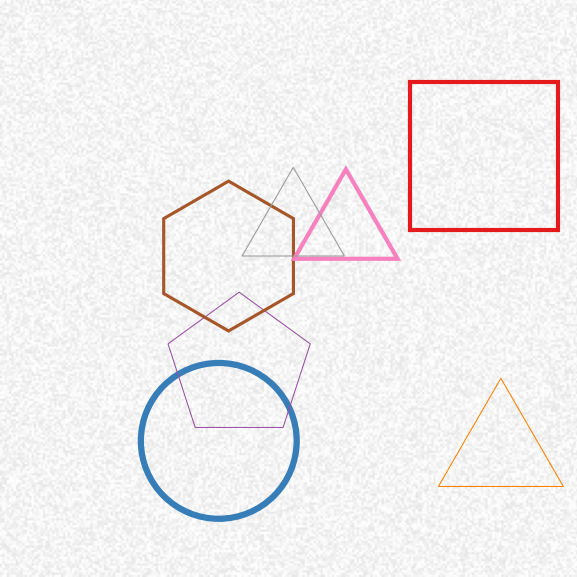[{"shape": "square", "thickness": 2, "radius": 0.64, "center": [0.838, 0.729]}, {"shape": "circle", "thickness": 3, "radius": 0.67, "center": [0.379, 0.236]}, {"shape": "pentagon", "thickness": 0.5, "radius": 0.65, "center": [0.414, 0.364]}, {"shape": "triangle", "thickness": 0.5, "radius": 0.62, "center": [0.867, 0.219]}, {"shape": "hexagon", "thickness": 1.5, "radius": 0.65, "center": [0.396, 0.556]}, {"shape": "triangle", "thickness": 2, "radius": 0.52, "center": [0.599, 0.603]}, {"shape": "triangle", "thickness": 0.5, "radius": 0.51, "center": [0.508, 0.607]}]